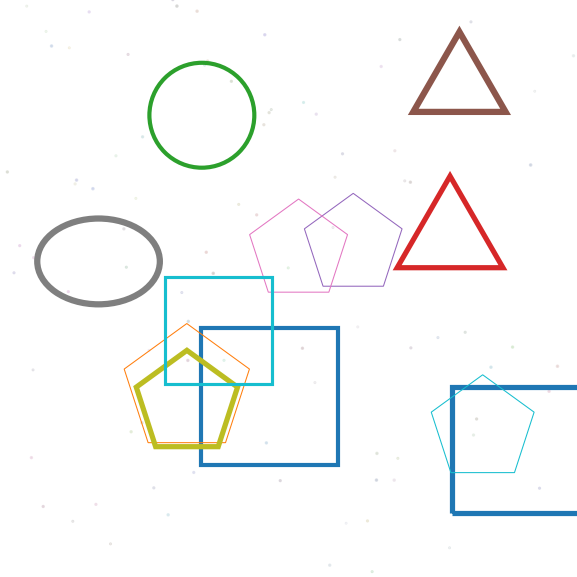[{"shape": "square", "thickness": 2, "radius": 0.59, "center": [0.466, 0.312]}, {"shape": "square", "thickness": 2.5, "radius": 0.54, "center": [0.892, 0.22]}, {"shape": "pentagon", "thickness": 0.5, "radius": 0.57, "center": [0.323, 0.325]}, {"shape": "circle", "thickness": 2, "radius": 0.45, "center": [0.35, 0.8]}, {"shape": "triangle", "thickness": 2.5, "radius": 0.53, "center": [0.779, 0.588]}, {"shape": "pentagon", "thickness": 0.5, "radius": 0.44, "center": [0.612, 0.575]}, {"shape": "triangle", "thickness": 3, "radius": 0.46, "center": [0.796, 0.852]}, {"shape": "pentagon", "thickness": 0.5, "radius": 0.45, "center": [0.517, 0.565]}, {"shape": "oval", "thickness": 3, "radius": 0.53, "center": [0.171, 0.546]}, {"shape": "pentagon", "thickness": 2.5, "radius": 0.46, "center": [0.324, 0.3]}, {"shape": "square", "thickness": 1.5, "radius": 0.46, "center": [0.378, 0.427]}, {"shape": "pentagon", "thickness": 0.5, "radius": 0.47, "center": [0.836, 0.256]}]